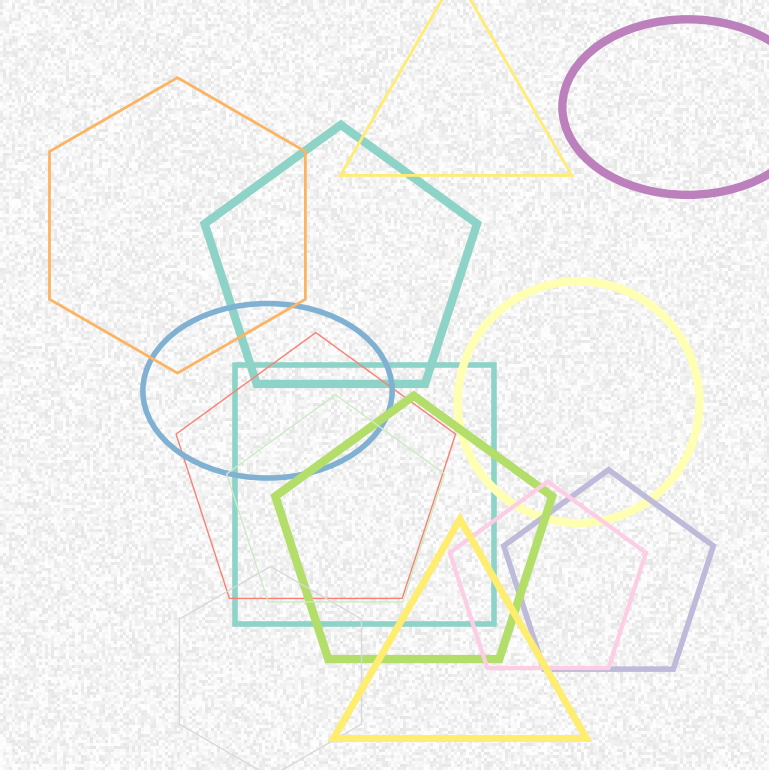[{"shape": "square", "thickness": 2, "radius": 0.84, "center": [0.473, 0.358]}, {"shape": "pentagon", "thickness": 3, "radius": 0.93, "center": [0.443, 0.652]}, {"shape": "circle", "thickness": 3, "radius": 0.79, "center": [0.751, 0.478]}, {"shape": "pentagon", "thickness": 2, "radius": 0.72, "center": [0.79, 0.247]}, {"shape": "pentagon", "thickness": 0.5, "radius": 0.95, "center": [0.41, 0.377]}, {"shape": "oval", "thickness": 2, "radius": 0.81, "center": [0.347, 0.492]}, {"shape": "hexagon", "thickness": 1, "radius": 0.96, "center": [0.23, 0.707]}, {"shape": "pentagon", "thickness": 3, "radius": 0.95, "center": [0.537, 0.297]}, {"shape": "pentagon", "thickness": 1.5, "radius": 0.67, "center": [0.712, 0.241]}, {"shape": "hexagon", "thickness": 0.5, "radius": 0.68, "center": [0.351, 0.128]}, {"shape": "oval", "thickness": 3, "radius": 0.81, "center": [0.893, 0.861]}, {"shape": "pentagon", "thickness": 0.5, "radius": 0.74, "center": [0.436, 0.339]}, {"shape": "triangle", "thickness": 2.5, "radius": 0.95, "center": [0.597, 0.136]}, {"shape": "triangle", "thickness": 1, "radius": 0.87, "center": [0.592, 0.859]}]